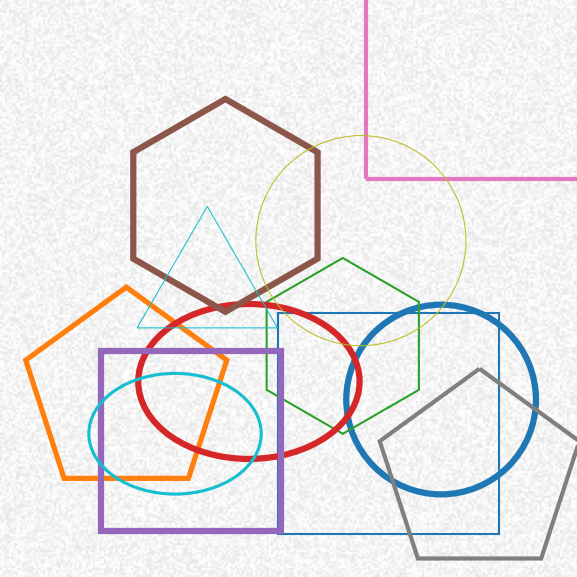[{"shape": "square", "thickness": 1, "radius": 0.96, "center": [0.673, 0.266]}, {"shape": "circle", "thickness": 3, "radius": 0.82, "center": [0.764, 0.307]}, {"shape": "pentagon", "thickness": 2.5, "radius": 0.92, "center": [0.219, 0.319]}, {"shape": "hexagon", "thickness": 1, "radius": 0.76, "center": [0.594, 0.4]}, {"shape": "oval", "thickness": 3, "radius": 0.96, "center": [0.431, 0.339]}, {"shape": "square", "thickness": 3, "radius": 0.78, "center": [0.33, 0.236]}, {"shape": "hexagon", "thickness": 3, "radius": 0.92, "center": [0.39, 0.643]}, {"shape": "square", "thickness": 2, "radius": 0.98, "center": [0.831, 0.886]}, {"shape": "pentagon", "thickness": 2, "radius": 0.91, "center": [0.83, 0.179]}, {"shape": "circle", "thickness": 0.5, "radius": 0.91, "center": [0.625, 0.582]}, {"shape": "oval", "thickness": 1.5, "radius": 0.75, "center": [0.303, 0.248]}, {"shape": "triangle", "thickness": 0.5, "radius": 0.7, "center": [0.359, 0.502]}]